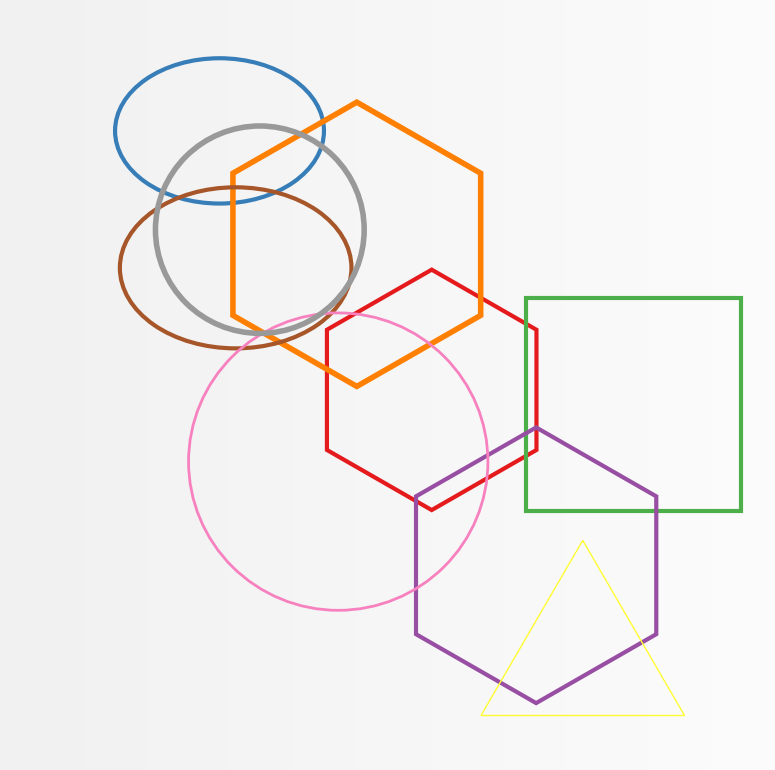[{"shape": "hexagon", "thickness": 1.5, "radius": 0.78, "center": [0.557, 0.494]}, {"shape": "oval", "thickness": 1.5, "radius": 0.67, "center": [0.283, 0.83]}, {"shape": "square", "thickness": 1.5, "radius": 0.69, "center": [0.817, 0.474]}, {"shape": "hexagon", "thickness": 1.5, "radius": 0.89, "center": [0.692, 0.266]}, {"shape": "hexagon", "thickness": 2, "radius": 0.92, "center": [0.46, 0.683]}, {"shape": "triangle", "thickness": 0.5, "radius": 0.76, "center": [0.752, 0.147]}, {"shape": "oval", "thickness": 1.5, "radius": 0.75, "center": [0.304, 0.652]}, {"shape": "circle", "thickness": 1, "radius": 0.97, "center": [0.436, 0.401]}, {"shape": "circle", "thickness": 2, "radius": 0.67, "center": [0.335, 0.702]}]